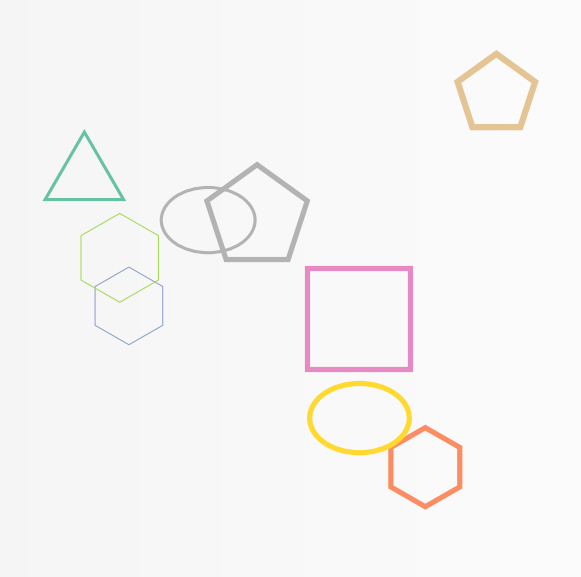[{"shape": "triangle", "thickness": 1.5, "radius": 0.39, "center": [0.145, 0.693]}, {"shape": "hexagon", "thickness": 2.5, "radius": 0.34, "center": [0.732, 0.19]}, {"shape": "hexagon", "thickness": 0.5, "radius": 0.34, "center": [0.222, 0.469]}, {"shape": "square", "thickness": 2.5, "radius": 0.44, "center": [0.617, 0.448]}, {"shape": "hexagon", "thickness": 0.5, "radius": 0.38, "center": [0.206, 0.553]}, {"shape": "oval", "thickness": 2.5, "radius": 0.43, "center": [0.618, 0.275]}, {"shape": "pentagon", "thickness": 3, "radius": 0.35, "center": [0.854, 0.836]}, {"shape": "pentagon", "thickness": 2.5, "radius": 0.45, "center": [0.442, 0.623]}, {"shape": "oval", "thickness": 1.5, "radius": 0.4, "center": [0.358, 0.618]}]